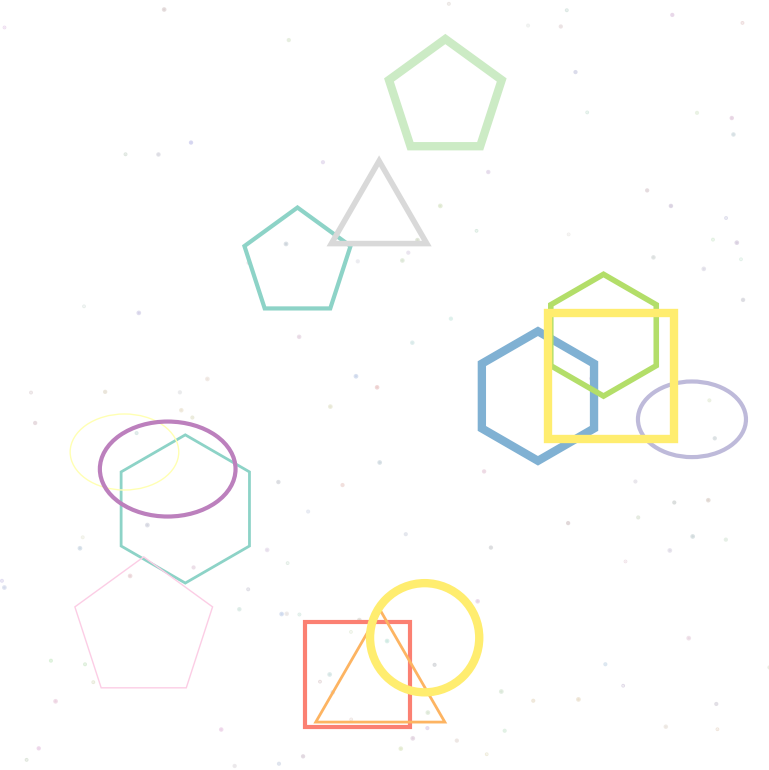[{"shape": "pentagon", "thickness": 1.5, "radius": 0.36, "center": [0.386, 0.658]}, {"shape": "hexagon", "thickness": 1, "radius": 0.48, "center": [0.241, 0.339]}, {"shape": "oval", "thickness": 0.5, "radius": 0.35, "center": [0.162, 0.413]}, {"shape": "oval", "thickness": 1.5, "radius": 0.35, "center": [0.899, 0.455]}, {"shape": "square", "thickness": 1.5, "radius": 0.34, "center": [0.464, 0.124]}, {"shape": "hexagon", "thickness": 3, "radius": 0.42, "center": [0.699, 0.486]}, {"shape": "triangle", "thickness": 1, "radius": 0.48, "center": [0.494, 0.111]}, {"shape": "hexagon", "thickness": 2, "radius": 0.4, "center": [0.784, 0.565]}, {"shape": "pentagon", "thickness": 0.5, "radius": 0.47, "center": [0.187, 0.183]}, {"shape": "triangle", "thickness": 2, "radius": 0.36, "center": [0.492, 0.719]}, {"shape": "oval", "thickness": 1.5, "radius": 0.44, "center": [0.218, 0.391]}, {"shape": "pentagon", "thickness": 3, "radius": 0.38, "center": [0.578, 0.872]}, {"shape": "circle", "thickness": 3, "radius": 0.35, "center": [0.551, 0.172]}, {"shape": "square", "thickness": 3, "radius": 0.41, "center": [0.793, 0.512]}]